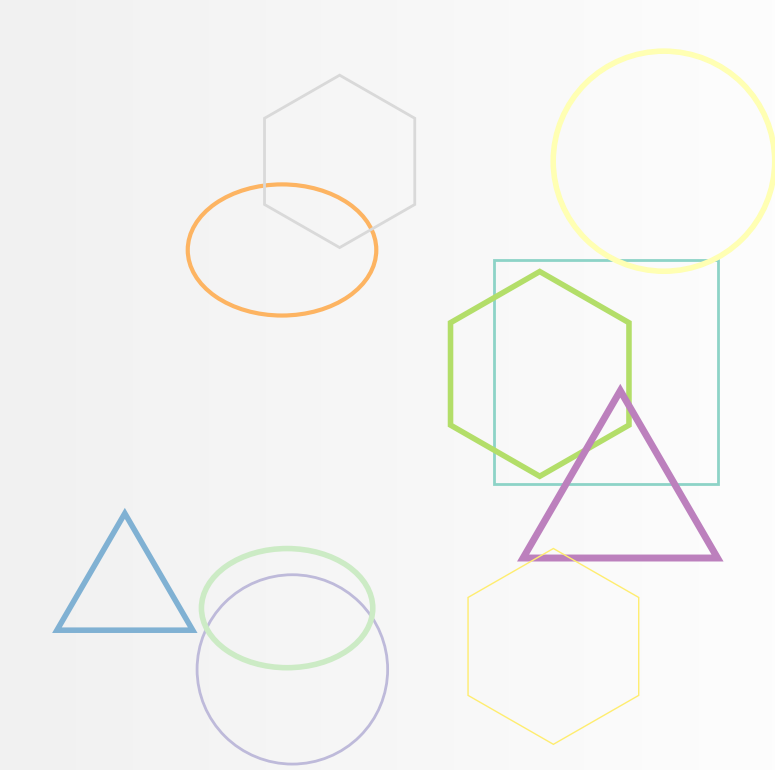[{"shape": "square", "thickness": 1, "radius": 0.72, "center": [0.782, 0.517]}, {"shape": "circle", "thickness": 2, "radius": 0.71, "center": [0.857, 0.791]}, {"shape": "circle", "thickness": 1, "radius": 0.61, "center": [0.377, 0.131]}, {"shape": "triangle", "thickness": 2, "radius": 0.51, "center": [0.161, 0.232]}, {"shape": "oval", "thickness": 1.5, "radius": 0.61, "center": [0.364, 0.675]}, {"shape": "hexagon", "thickness": 2, "radius": 0.66, "center": [0.696, 0.514]}, {"shape": "hexagon", "thickness": 1, "radius": 0.56, "center": [0.438, 0.79]}, {"shape": "triangle", "thickness": 2.5, "radius": 0.72, "center": [0.8, 0.348]}, {"shape": "oval", "thickness": 2, "radius": 0.55, "center": [0.37, 0.21]}, {"shape": "hexagon", "thickness": 0.5, "radius": 0.64, "center": [0.714, 0.161]}]